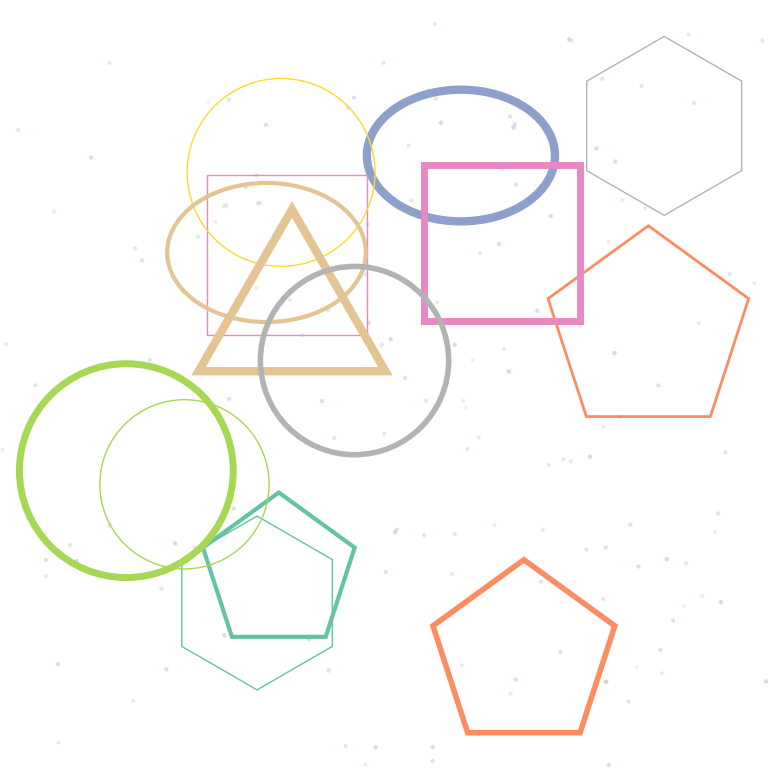[{"shape": "pentagon", "thickness": 1.5, "radius": 0.52, "center": [0.362, 0.257]}, {"shape": "hexagon", "thickness": 0.5, "radius": 0.56, "center": [0.334, 0.217]}, {"shape": "pentagon", "thickness": 1, "radius": 0.68, "center": [0.842, 0.57]}, {"shape": "pentagon", "thickness": 2, "radius": 0.62, "center": [0.68, 0.149]}, {"shape": "oval", "thickness": 3, "radius": 0.61, "center": [0.599, 0.798]}, {"shape": "square", "thickness": 2.5, "radius": 0.5, "center": [0.652, 0.684]}, {"shape": "square", "thickness": 0.5, "radius": 0.52, "center": [0.373, 0.669]}, {"shape": "circle", "thickness": 2.5, "radius": 0.69, "center": [0.164, 0.389]}, {"shape": "circle", "thickness": 0.5, "radius": 0.55, "center": [0.24, 0.371]}, {"shape": "circle", "thickness": 0.5, "radius": 0.61, "center": [0.365, 0.776]}, {"shape": "triangle", "thickness": 3, "radius": 0.7, "center": [0.379, 0.588]}, {"shape": "oval", "thickness": 1.5, "radius": 0.65, "center": [0.346, 0.672]}, {"shape": "hexagon", "thickness": 0.5, "radius": 0.58, "center": [0.863, 0.837]}, {"shape": "circle", "thickness": 2, "radius": 0.61, "center": [0.46, 0.532]}]